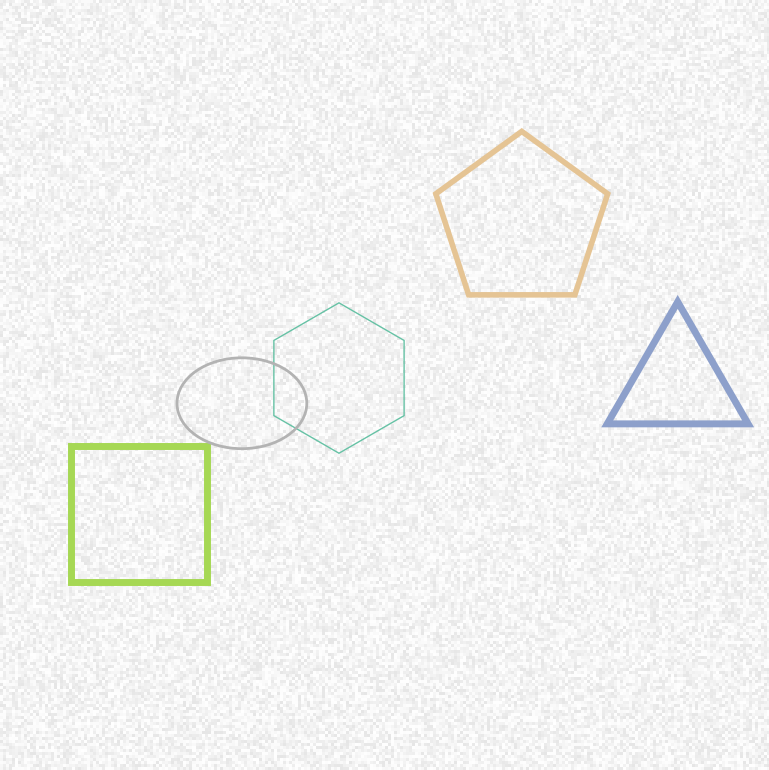[{"shape": "hexagon", "thickness": 0.5, "radius": 0.49, "center": [0.44, 0.509]}, {"shape": "triangle", "thickness": 2.5, "radius": 0.53, "center": [0.88, 0.502]}, {"shape": "square", "thickness": 2.5, "radius": 0.44, "center": [0.18, 0.333]}, {"shape": "pentagon", "thickness": 2, "radius": 0.59, "center": [0.678, 0.712]}, {"shape": "oval", "thickness": 1, "radius": 0.42, "center": [0.314, 0.476]}]